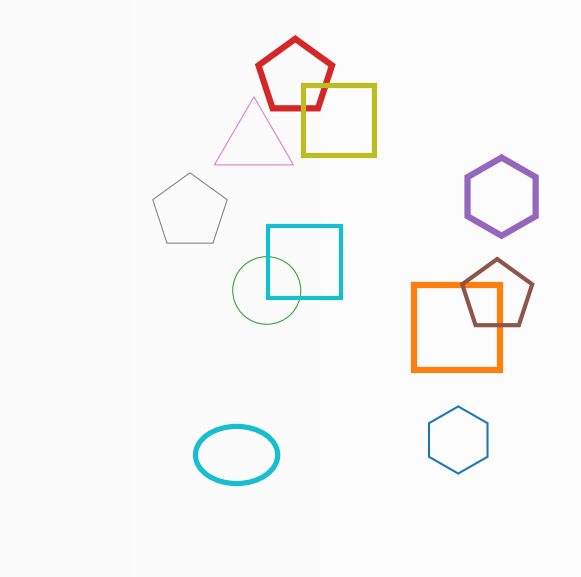[{"shape": "hexagon", "thickness": 1, "radius": 0.29, "center": [0.788, 0.237]}, {"shape": "square", "thickness": 3, "radius": 0.37, "center": [0.786, 0.432]}, {"shape": "circle", "thickness": 0.5, "radius": 0.29, "center": [0.459, 0.496]}, {"shape": "pentagon", "thickness": 3, "radius": 0.33, "center": [0.508, 0.865]}, {"shape": "hexagon", "thickness": 3, "radius": 0.34, "center": [0.863, 0.659]}, {"shape": "pentagon", "thickness": 2, "radius": 0.32, "center": [0.855, 0.487]}, {"shape": "triangle", "thickness": 0.5, "radius": 0.39, "center": [0.437, 0.753]}, {"shape": "pentagon", "thickness": 0.5, "radius": 0.34, "center": [0.327, 0.633]}, {"shape": "square", "thickness": 2.5, "radius": 0.31, "center": [0.583, 0.791]}, {"shape": "square", "thickness": 2, "radius": 0.31, "center": [0.524, 0.545]}, {"shape": "oval", "thickness": 2.5, "radius": 0.35, "center": [0.407, 0.211]}]